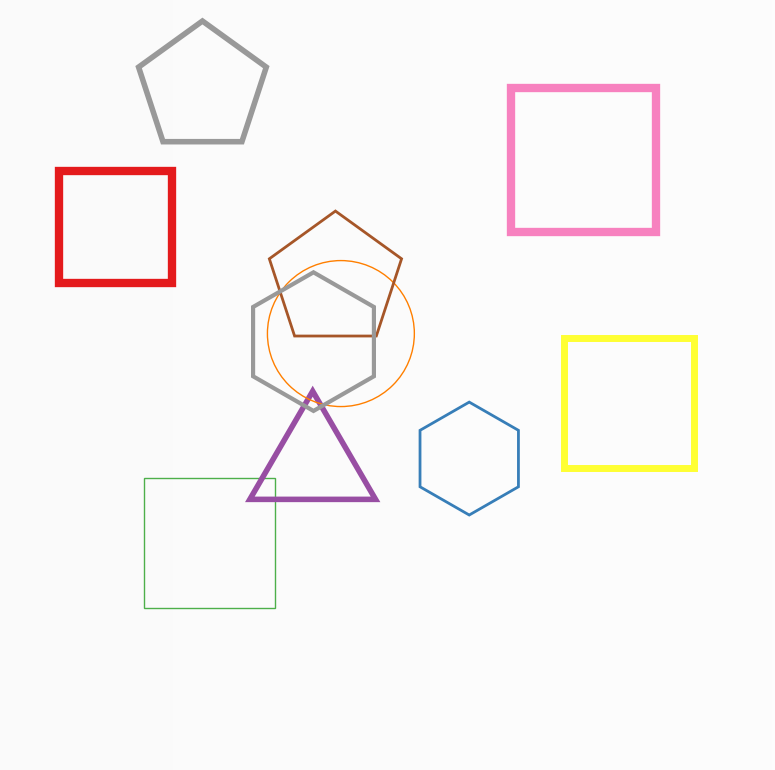[{"shape": "square", "thickness": 3, "radius": 0.36, "center": [0.149, 0.705]}, {"shape": "hexagon", "thickness": 1, "radius": 0.37, "center": [0.605, 0.404]}, {"shape": "square", "thickness": 0.5, "radius": 0.42, "center": [0.27, 0.295]}, {"shape": "triangle", "thickness": 2, "radius": 0.47, "center": [0.403, 0.398]}, {"shape": "circle", "thickness": 0.5, "radius": 0.47, "center": [0.44, 0.567]}, {"shape": "square", "thickness": 2.5, "radius": 0.42, "center": [0.811, 0.477]}, {"shape": "pentagon", "thickness": 1, "radius": 0.45, "center": [0.433, 0.636]}, {"shape": "square", "thickness": 3, "radius": 0.47, "center": [0.753, 0.792]}, {"shape": "pentagon", "thickness": 2, "radius": 0.43, "center": [0.261, 0.886]}, {"shape": "hexagon", "thickness": 1.5, "radius": 0.45, "center": [0.405, 0.556]}]